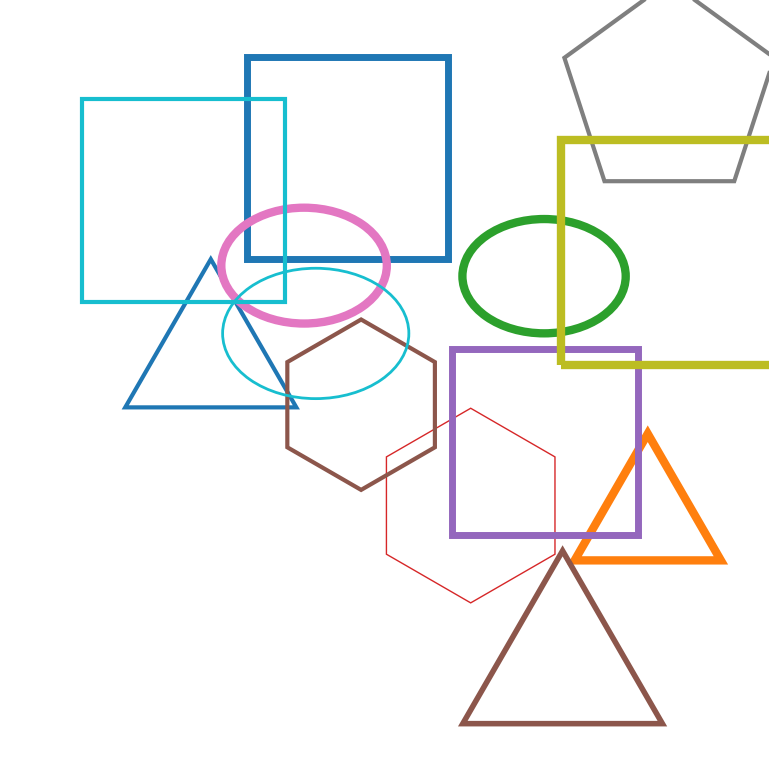[{"shape": "triangle", "thickness": 1.5, "radius": 0.64, "center": [0.274, 0.535]}, {"shape": "square", "thickness": 2.5, "radius": 0.65, "center": [0.451, 0.795]}, {"shape": "triangle", "thickness": 3, "radius": 0.55, "center": [0.841, 0.327]}, {"shape": "oval", "thickness": 3, "radius": 0.53, "center": [0.707, 0.641]}, {"shape": "hexagon", "thickness": 0.5, "radius": 0.63, "center": [0.611, 0.343]}, {"shape": "square", "thickness": 2.5, "radius": 0.6, "center": [0.708, 0.426]}, {"shape": "hexagon", "thickness": 1.5, "radius": 0.55, "center": [0.469, 0.474]}, {"shape": "triangle", "thickness": 2, "radius": 0.75, "center": [0.731, 0.135]}, {"shape": "oval", "thickness": 3, "radius": 0.54, "center": [0.395, 0.655]}, {"shape": "pentagon", "thickness": 1.5, "radius": 0.72, "center": [0.869, 0.881]}, {"shape": "square", "thickness": 3, "radius": 0.73, "center": [0.874, 0.672]}, {"shape": "oval", "thickness": 1, "radius": 0.6, "center": [0.41, 0.567]}, {"shape": "square", "thickness": 1.5, "radius": 0.66, "center": [0.238, 0.74]}]